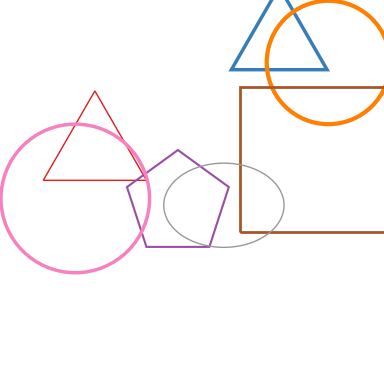[{"shape": "triangle", "thickness": 1, "radius": 0.77, "center": [0.246, 0.609]}, {"shape": "triangle", "thickness": 2.5, "radius": 0.72, "center": [0.725, 0.891]}, {"shape": "pentagon", "thickness": 1.5, "radius": 0.7, "center": [0.462, 0.471]}, {"shape": "circle", "thickness": 3, "radius": 0.8, "center": [0.853, 0.838]}, {"shape": "square", "thickness": 2, "radius": 0.94, "center": [0.813, 0.586]}, {"shape": "circle", "thickness": 2.5, "radius": 0.96, "center": [0.195, 0.485]}, {"shape": "oval", "thickness": 1, "radius": 0.78, "center": [0.582, 0.467]}]